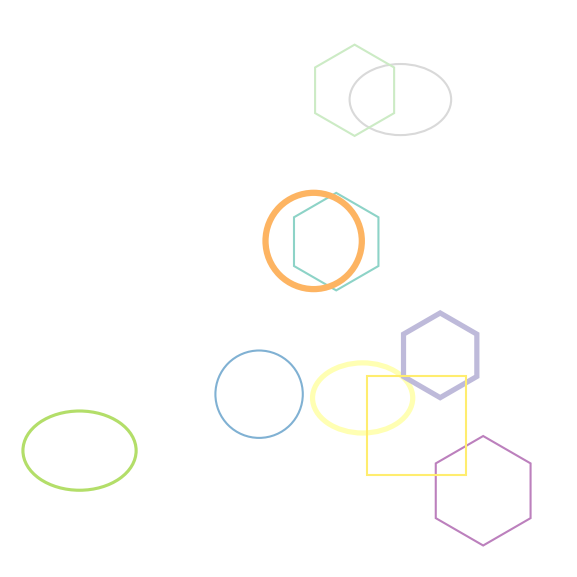[{"shape": "hexagon", "thickness": 1, "radius": 0.42, "center": [0.582, 0.581]}, {"shape": "oval", "thickness": 2.5, "radius": 0.43, "center": [0.628, 0.31]}, {"shape": "hexagon", "thickness": 2.5, "radius": 0.37, "center": [0.762, 0.384]}, {"shape": "circle", "thickness": 1, "radius": 0.38, "center": [0.449, 0.317]}, {"shape": "circle", "thickness": 3, "radius": 0.42, "center": [0.543, 0.582]}, {"shape": "oval", "thickness": 1.5, "radius": 0.49, "center": [0.138, 0.219]}, {"shape": "oval", "thickness": 1, "radius": 0.44, "center": [0.693, 0.827]}, {"shape": "hexagon", "thickness": 1, "radius": 0.47, "center": [0.837, 0.149]}, {"shape": "hexagon", "thickness": 1, "radius": 0.4, "center": [0.614, 0.843]}, {"shape": "square", "thickness": 1, "radius": 0.43, "center": [0.721, 0.262]}]